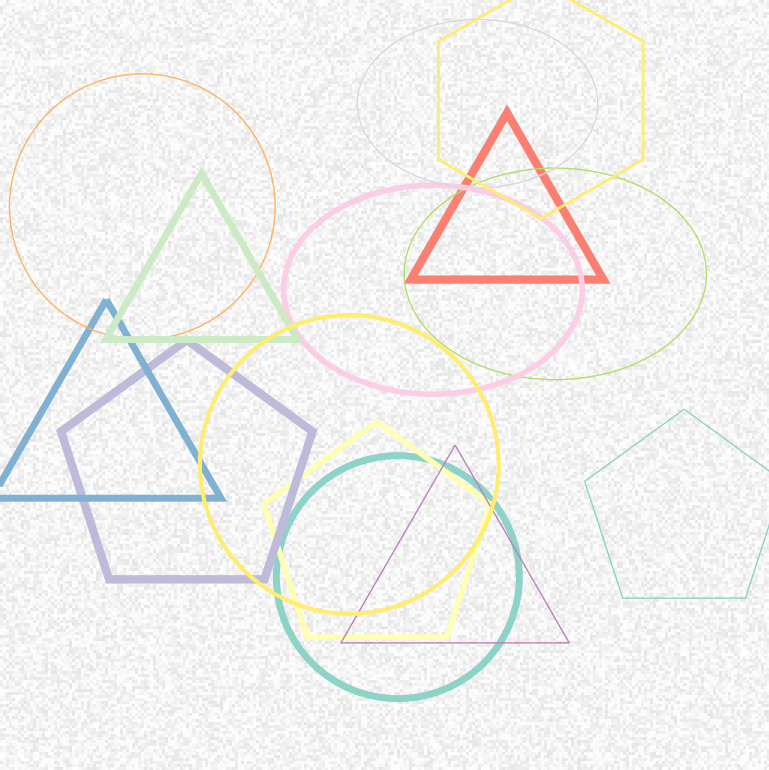[{"shape": "circle", "thickness": 2.5, "radius": 0.79, "center": [0.517, 0.25]}, {"shape": "pentagon", "thickness": 0.5, "radius": 0.68, "center": [0.888, 0.333]}, {"shape": "pentagon", "thickness": 2, "radius": 0.77, "center": [0.49, 0.298]}, {"shape": "pentagon", "thickness": 3, "radius": 0.86, "center": [0.243, 0.387]}, {"shape": "triangle", "thickness": 3, "radius": 0.72, "center": [0.659, 0.709]}, {"shape": "triangle", "thickness": 2.5, "radius": 0.86, "center": [0.138, 0.439]}, {"shape": "circle", "thickness": 0.5, "radius": 0.86, "center": [0.185, 0.732]}, {"shape": "oval", "thickness": 0.5, "radius": 0.98, "center": [0.721, 0.644]}, {"shape": "oval", "thickness": 2, "radius": 0.97, "center": [0.562, 0.624]}, {"shape": "oval", "thickness": 0.5, "radius": 0.78, "center": [0.62, 0.865]}, {"shape": "triangle", "thickness": 0.5, "radius": 0.86, "center": [0.591, 0.251]}, {"shape": "triangle", "thickness": 2.5, "radius": 0.72, "center": [0.262, 0.631]}, {"shape": "hexagon", "thickness": 1, "radius": 0.77, "center": [0.702, 0.87]}, {"shape": "circle", "thickness": 1.5, "radius": 0.97, "center": [0.454, 0.397]}]